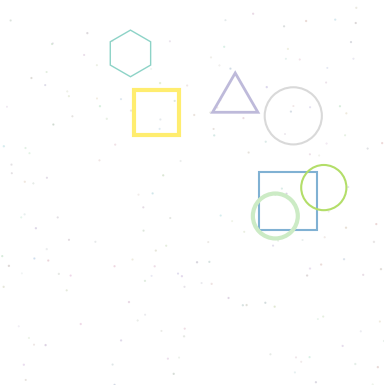[{"shape": "hexagon", "thickness": 1, "radius": 0.3, "center": [0.339, 0.861]}, {"shape": "triangle", "thickness": 2, "radius": 0.34, "center": [0.611, 0.742]}, {"shape": "square", "thickness": 1.5, "radius": 0.38, "center": [0.749, 0.477]}, {"shape": "circle", "thickness": 1.5, "radius": 0.29, "center": [0.841, 0.513]}, {"shape": "circle", "thickness": 1.5, "radius": 0.37, "center": [0.762, 0.699]}, {"shape": "circle", "thickness": 3, "radius": 0.29, "center": [0.715, 0.439]}, {"shape": "square", "thickness": 3, "radius": 0.29, "center": [0.406, 0.709]}]